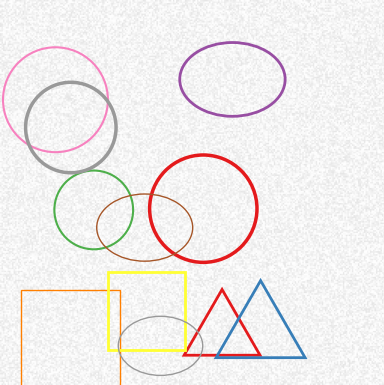[{"shape": "triangle", "thickness": 2, "radius": 0.57, "center": [0.577, 0.134]}, {"shape": "circle", "thickness": 2.5, "radius": 0.7, "center": [0.528, 0.458]}, {"shape": "triangle", "thickness": 2, "radius": 0.67, "center": [0.677, 0.138]}, {"shape": "circle", "thickness": 1.5, "radius": 0.51, "center": [0.243, 0.455]}, {"shape": "oval", "thickness": 2, "radius": 0.68, "center": [0.604, 0.794]}, {"shape": "square", "thickness": 1, "radius": 0.64, "center": [0.183, 0.118]}, {"shape": "square", "thickness": 2, "radius": 0.51, "center": [0.381, 0.192]}, {"shape": "oval", "thickness": 1, "radius": 0.62, "center": [0.376, 0.409]}, {"shape": "circle", "thickness": 1.5, "radius": 0.68, "center": [0.144, 0.741]}, {"shape": "oval", "thickness": 1, "radius": 0.55, "center": [0.417, 0.102]}, {"shape": "circle", "thickness": 2.5, "radius": 0.59, "center": [0.184, 0.669]}]